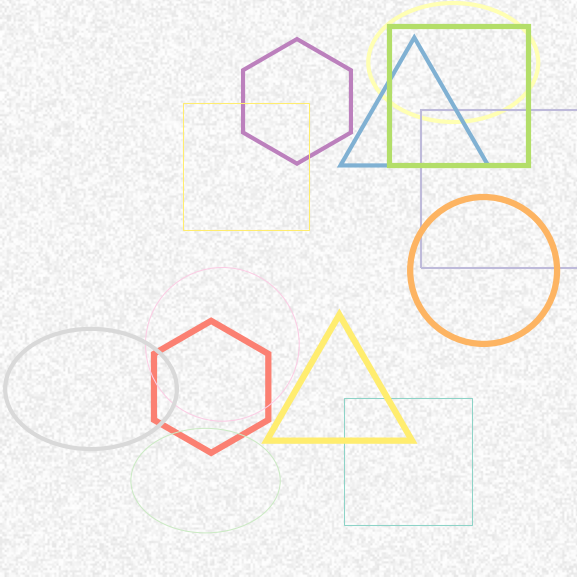[{"shape": "square", "thickness": 0.5, "radius": 0.55, "center": [0.707, 0.2]}, {"shape": "oval", "thickness": 2, "radius": 0.74, "center": [0.785, 0.891]}, {"shape": "square", "thickness": 1, "radius": 0.69, "center": [0.867, 0.672]}, {"shape": "hexagon", "thickness": 3, "radius": 0.57, "center": [0.366, 0.329]}, {"shape": "triangle", "thickness": 2, "radius": 0.74, "center": [0.717, 0.786]}, {"shape": "circle", "thickness": 3, "radius": 0.64, "center": [0.837, 0.531]}, {"shape": "square", "thickness": 2.5, "radius": 0.6, "center": [0.794, 0.834]}, {"shape": "circle", "thickness": 0.5, "radius": 0.67, "center": [0.385, 0.403]}, {"shape": "oval", "thickness": 2, "radius": 0.74, "center": [0.158, 0.326]}, {"shape": "hexagon", "thickness": 2, "radius": 0.54, "center": [0.514, 0.824]}, {"shape": "oval", "thickness": 0.5, "radius": 0.65, "center": [0.356, 0.167]}, {"shape": "triangle", "thickness": 3, "radius": 0.73, "center": [0.588, 0.309]}, {"shape": "square", "thickness": 0.5, "radius": 0.55, "center": [0.427, 0.711]}]